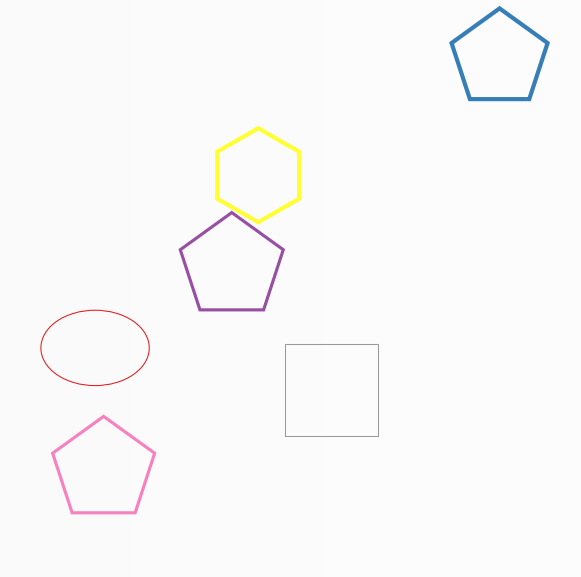[{"shape": "oval", "thickness": 0.5, "radius": 0.47, "center": [0.164, 0.397]}, {"shape": "pentagon", "thickness": 2, "radius": 0.43, "center": [0.859, 0.898]}, {"shape": "pentagon", "thickness": 1.5, "radius": 0.47, "center": [0.399, 0.538]}, {"shape": "hexagon", "thickness": 2, "radius": 0.41, "center": [0.444, 0.696]}, {"shape": "pentagon", "thickness": 1.5, "radius": 0.46, "center": [0.178, 0.186]}, {"shape": "square", "thickness": 0.5, "radius": 0.4, "center": [0.57, 0.324]}]